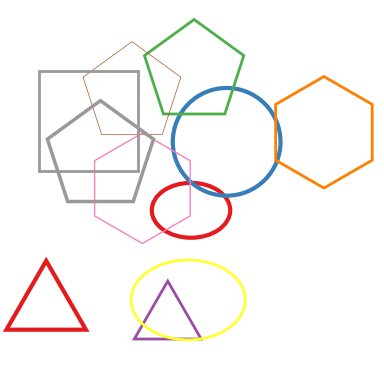[{"shape": "oval", "thickness": 3, "radius": 0.51, "center": [0.496, 0.454]}, {"shape": "triangle", "thickness": 3, "radius": 0.6, "center": [0.12, 0.203]}, {"shape": "circle", "thickness": 3, "radius": 0.7, "center": [0.589, 0.632]}, {"shape": "pentagon", "thickness": 2, "radius": 0.68, "center": [0.504, 0.814]}, {"shape": "triangle", "thickness": 2, "radius": 0.5, "center": [0.436, 0.17]}, {"shape": "hexagon", "thickness": 2, "radius": 0.72, "center": [0.841, 0.656]}, {"shape": "oval", "thickness": 2, "radius": 0.74, "center": [0.489, 0.221]}, {"shape": "pentagon", "thickness": 0.5, "radius": 0.67, "center": [0.343, 0.758]}, {"shape": "hexagon", "thickness": 1, "radius": 0.72, "center": [0.37, 0.511]}, {"shape": "pentagon", "thickness": 2.5, "radius": 0.72, "center": [0.261, 0.594]}, {"shape": "square", "thickness": 2, "radius": 0.65, "center": [0.23, 0.686]}]